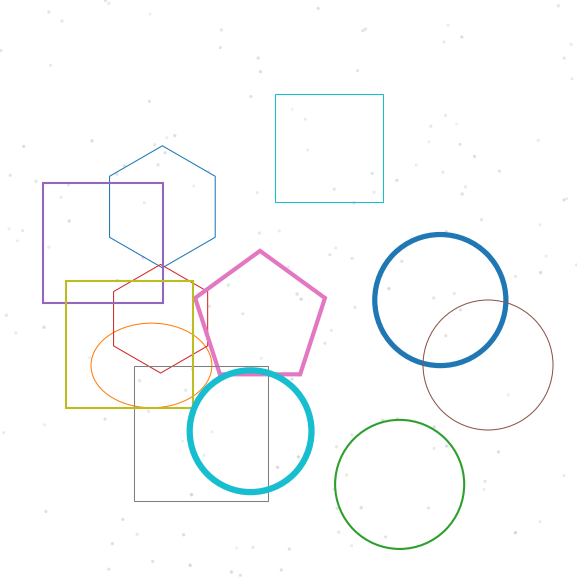[{"shape": "hexagon", "thickness": 0.5, "radius": 0.53, "center": [0.281, 0.641]}, {"shape": "circle", "thickness": 2.5, "radius": 0.57, "center": [0.762, 0.48]}, {"shape": "oval", "thickness": 0.5, "radius": 0.52, "center": [0.262, 0.366]}, {"shape": "circle", "thickness": 1, "radius": 0.56, "center": [0.692, 0.16]}, {"shape": "hexagon", "thickness": 0.5, "radius": 0.47, "center": [0.278, 0.447]}, {"shape": "square", "thickness": 1, "radius": 0.52, "center": [0.179, 0.578]}, {"shape": "circle", "thickness": 0.5, "radius": 0.56, "center": [0.845, 0.367]}, {"shape": "pentagon", "thickness": 2, "radius": 0.59, "center": [0.45, 0.447]}, {"shape": "square", "thickness": 0.5, "radius": 0.58, "center": [0.348, 0.248]}, {"shape": "square", "thickness": 1, "radius": 0.55, "center": [0.224, 0.403]}, {"shape": "circle", "thickness": 3, "radius": 0.53, "center": [0.434, 0.252]}, {"shape": "square", "thickness": 0.5, "radius": 0.47, "center": [0.57, 0.743]}]